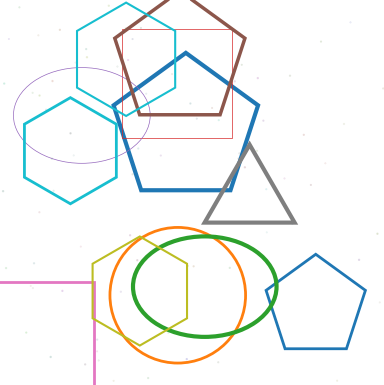[{"shape": "pentagon", "thickness": 3, "radius": 0.99, "center": [0.483, 0.665]}, {"shape": "pentagon", "thickness": 2, "radius": 0.68, "center": [0.82, 0.204]}, {"shape": "circle", "thickness": 2, "radius": 0.88, "center": [0.462, 0.233]}, {"shape": "oval", "thickness": 3, "radius": 0.93, "center": [0.532, 0.255]}, {"shape": "square", "thickness": 0.5, "radius": 0.71, "center": [0.46, 0.783]}, {"shape": "oval", "thickness": 0.5, "radius": 0.89, "center": [0.213, 0.7]}, {"shape": "pentagon", "thickness": 2.5, "radius": 0.89, "center": [0.467, 0.846]}, {"shape": "square", "thickness": 2, "radius": 0.7, "center": [0.106, 0.129]}, {"shape": "triangle", "thickness": 3, "radius": 0.67, "center": [0.648, 0.489]}, {"shape": "hexagon", "thickness": 1.5, "radius": 0.71, "center": [0.363, 0.244]}, {"shape": "hexagon", "thickness": 2, "radius": 0.69, "center": [0.183, 0.609]}, {"shape": "hexagon", "thickness": 1.5, "radius": 0.74, "center": [0.328, 0.846]}]